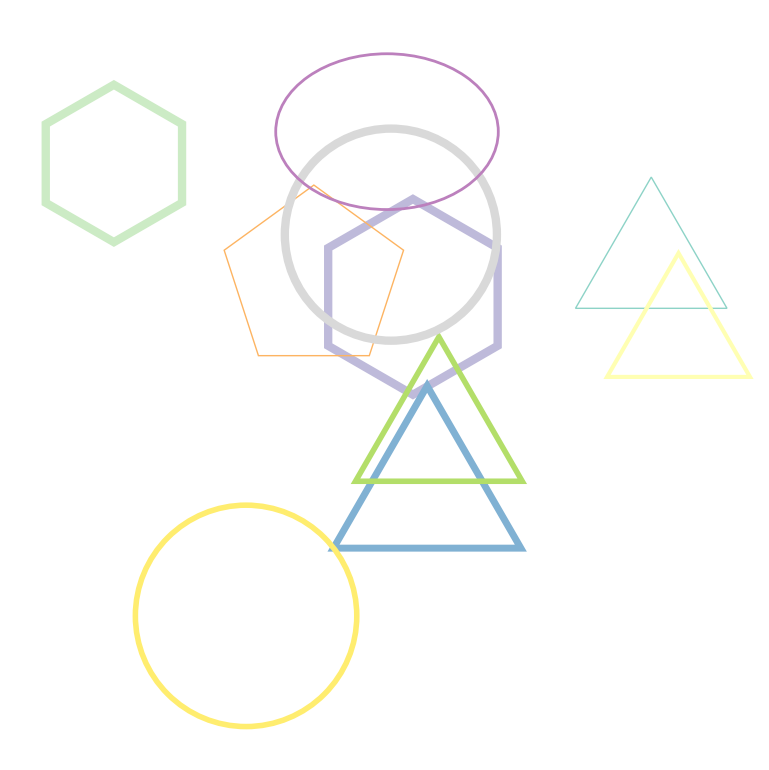[{"shape": "triangle", "thickness": 0.5, "radius": 0.57, "center": [0.846, 0.656]}, {"shape": "triangle", "thickness": 1.5, "radius": 0.54, "center": [0.881, 0.564]}, {"shape": "hexagon", "thickness": 3, "radius": 0.64, "center": [0.536, 0.614]}, {"shape": "triangle", "thickness": 2.5, "radius": 0.7, "center": [0.555, 0.358]}, {"shape": "pentagon", "thickness": 0.5, "radius": 0.61, "center": [0.408, 0.637]}, {"shape": "triangle", "thickness": 2, "radius": 0.63, "center": [0.57, 0.437]}, {"shape": "circle", "thickness": 3, "radius": 0.69, "center": [0.508, 0.695]}, {"shape": "oval", "thickness": 1, "radius": 0.72, "center": [0.503, 0.829]}, {"shape": "hexagon", "thickness": 3, "radius": 0.51, "center": [0.148, 0.788]}, {"shape": "circle", "thickness": 2, "radius": 0.72, "center": [0.32, 0.2]}]